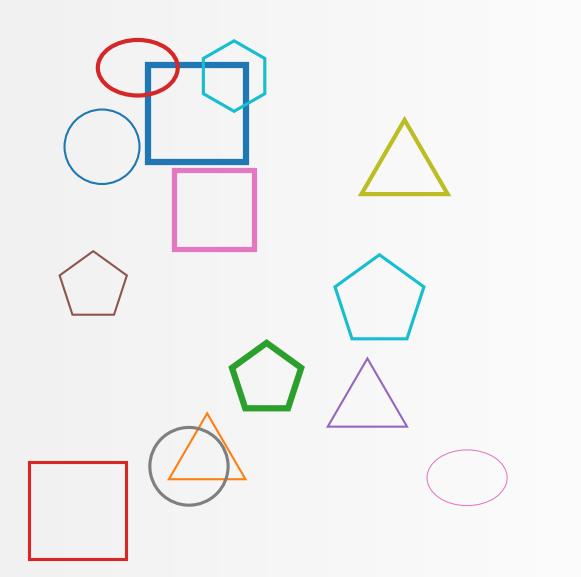[{"shape": "square", "thickness": 3, "radius": 0.42, "center": [0.339, 0.803]}, {"shape": "circle", "thickness": 1, "radius": 0.32, "center": [0.176, 0.745]}, {"shape": "triangle", "thickness": 1, "radius": 0.38, "center": [0.356, 0.207]}, {"shape": "pentagon", "thickness": 3, "radius": 0.31, "center": [0.459, 0.343]}, {"shape": "oval", "thickness": 2, "radius": 0.34, "center": [0.237, 0.882]}, {"shape": "square", "thickness": 1.5, "radius": 0.42, "center": [0.133, 0.115]}, {"shape": "triangle", "thickness": 1, "radius": 0.39, "center": [0.632, 0.3]}, {"shape": "pentagon", "thickness": 1, "radius": 0.3, "center": [0.16, 0.503]}, {"shape": "square", "thickness": 2.5, "radius": 0.34, "center": [0.368, 0.637]}, {"shape": "oval", "thickness": 0.5, "radius": 0.34, "center": [0.804, 0.172]}, {"shape": "circle", "thickness": 1.5, "radius": 0.34, "center": [0.325, 0.192]}, {"shape": "triangle", "thickness": 2, "radius": 0.43, "center": [0.696, 0.706]}, {"shape": "hexagon", "thickness": 1.5, "radius": 0.31, "center": [0.403, 0.867]}, {"shape": "pentagon", "thickness": 1.5, "radius": 0.4, "center": [0.653, 0.478]}]